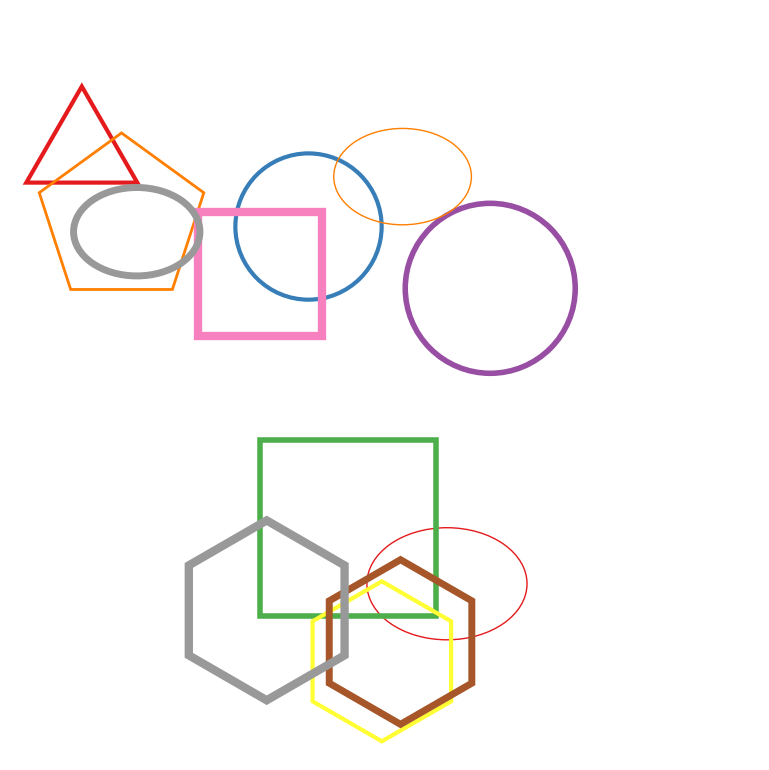[{"shape": "oval", "thickness": 0.5, "radius": 0.52, "center": [0.58, 0.242]}, {"shape": "triangle", "thickness": 1.5, "radius": 0.42, "center": [0.106, 0.804]}, {"shape": "circle", "thickness": 1.5, "radius": 0.47, "center": [0.401, 0.706]}, {"shape": "square", "thickness": 2, "radius": 0.57, "center": [0.452, 0.314]}, {"shape": "circle", "thickness": 2, "radius": 0.55, "center": [0.637, 0.626]}, {"shape": "oval", "thickness": 0.5, "radius": 0.45, "center": [0.523, 0.771]}, {"shape": "pentagon", "thickness": 1, "radius": 0.56, "center": [0.158, 0.715]}, {"shape": "hexagon", "thickness": 1.5, "radius": 0.52, "center": [0.496, 0.141]}, {"shape": "hexagon", "thickness": 2.5, "radius": 0.53, "center": [0.52, 0.166]}, {"shape": "square", "thickness": 3, "radius": 0.4, "center": [0.338, 0.645]}, {"shape": "hexagon", "thickness": 3, "radius": 0.58, "center": [0.346, 0.207]}, {"shape": "oval", "thickness": 2.5, "radius": 0.41, "center": [0.178, 0.699]}]